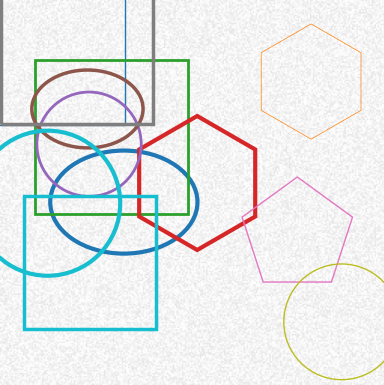[{"shape": "square", "thickness": 1, "radius": 0.88, "center": [0.149, 0.852]}, {"shape": "oval", "thickness": 3, "radius": 0.96, "center": [0.322, 0.475]}, {"shape": "hexagon", "thickness": 0.5, "radius": 0.75, "center": [0.808, 0.788]}, {"shape": "square", "thickness": 2, "radius": 1.0, "center": [0.29, 0.644]}, {"shape": "hexagon", "thickness": 3, "radius": 0.87, "center": [0.512, 0.525]}, {"shape": "circle", "thickness": 2, "radius": 0.68, "center": [0.231, 0.625]}, {"shape": "oval", "thickness": 2.5, "radius": 0.72, "center": [0.227, 0.717]}, {"shape": "pentagon", "thickness": 1, "radius": 0.75, "center": [0.772, 0.389]}, {"shape": "square", "thickness": 2.5, "radius": 0.99, "center": [0.199, 0.876]}, {"shape": "circle", "thickness": 1, "radius": 0.75, "center": [0.887, 0.164]}, {"shape": "square", "thickness": 2.5, "radius": 0.86, "center": [0.234, 0.317]}, {"shape": "circle", "thickness": 3, "radius": 0.94, "center": [0.124, 0.472]}]